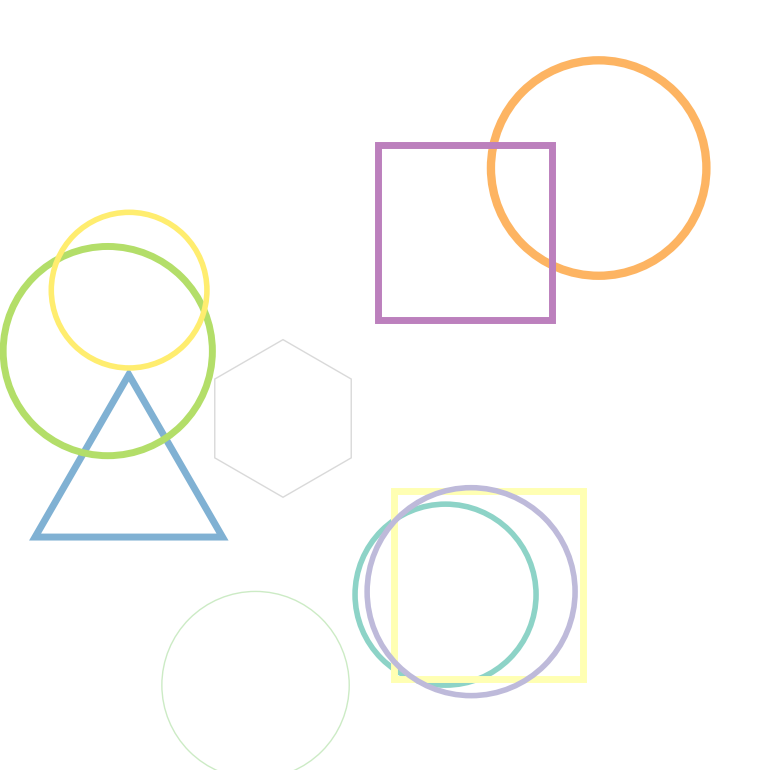[{"shape": "circle", "thickness": 2, "radius": 0.59, "center": [0.579, 0.228]}, {"shape": "square", "thickness": 2.5, "radius": 0.61, "center": [0.634, 0.24]}, {"shape": "circle", "thickness": 2, "radius": 0.68, "center": [0.612, 0.232]}, {"shape": "triangle", "thickness": 2.5, "radius": 0.7, "center": [0.167, 0.373]}, {"shape": "circle", "thickness": 3, "radius": 0.7, "center": [0.777, 0.782]}, {"shape": "circle", "thickness": 2.5, "radius": 0.68, "center": [0.14, 0.544]}, {"shape": "hexagon", "thickness": 0.5, "radius": 0.51, "center": [0.368, 0.457]}, {"shape": "square", "thickness": 2.5, "radius": 0.57, "center": [0.604, 0.698]}, {"shape": "circle", "thickness": 0.5, "radius": 0.61, "center": [0.332, 0.11]}, {"shape": "circle", "thickness": 2, "radius": 0.51, "center": [0.168, 0.623]}]